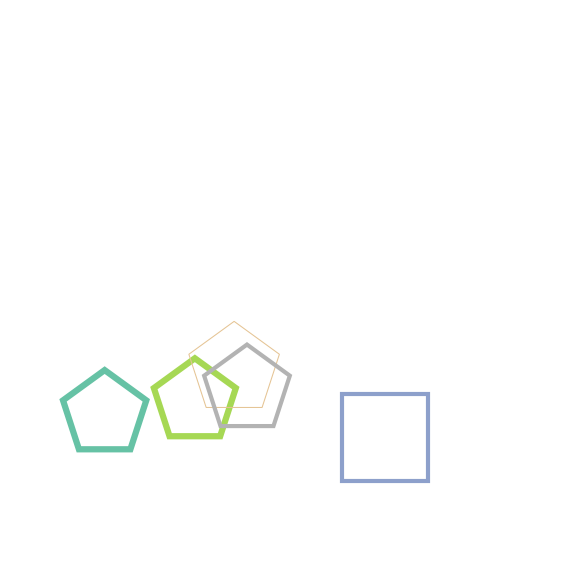[{"shape": "pentagon", "thickness": 3, "radius": 0.38, "center": [0.181, 0.282]}, {"shape": "square", "thickness": 2, "radius": 0.37, "center": [0.666, 0.241]}, {"shape": "pentagon", "thickness": 3, "radius": 0.37, "center": [0.337, 0.304]}, {"shape": "pentagon", "thickness": 0.5, "radius": 0.41, "center": [0.405, 0.36]}, {"shape": "pentagon", "thickness": 2, "radius": 0.39, "center": [0.428, 0.324]}]